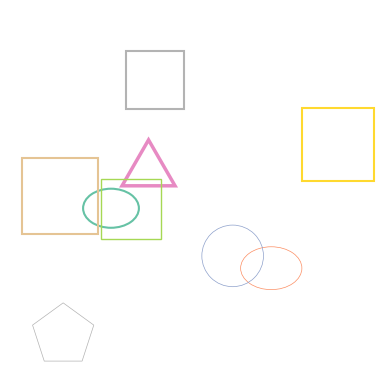[{"shape": "oval", "thickness": 1.5, "radius": 0.36, "center": [0.288, 0.459]}, {"shape": "oval", "thickness": 0.5, "radius": 0.4, "center": [0.705, 0.303]}, {"shape": "circle", "thickness": 0.5, "radius": 0.4, "center": [0.604, 0.335]}, {"shape": "triangle", "thickness": 2.5, "radius": 0.4, "center": [0.386, 0.557]}, {"shape": "square", "thickness": 1, "radius": 0.39, "center": [0.34, 0.457]}, {"shape": "square", "thickness": 1.5, "radius": 0.47, "center": [0.878, 0.625]}, {"shape": "square", "thickness": 1.5, "radius": 0.49, "center": [0.155, 0.49]}, {"shape": "pentagon", "thickness": 0.5, "radius": 0.42, "center": [0.164, 0.13]}, {"shape": "square", "thickness": 1.5, "radius": 0.38, "center": [0.403, 0.792]}]